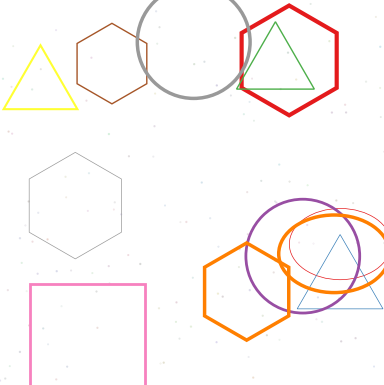[{"shape": "hexagon", "thickness": 3, "radius": 0.71, "center": [0.751, 0.843]}, {"shape": "oval", "thickness": 0.5, "radius": 0.66, "center": [0.884, 0.366]}, {"shape": "triangle", "thickness": 0.5, "radius": 0.64, "center": [0.883, 0.262]}, {"shape": "triangle", "thickness": 1, "radius": 0.58, "center": [0.715, 0.827]}, {"shape": "circle", "thickness": 2, "radius": 0.74, "center": [0.786, 0.335]}, {"shape": "oval", "thickness": 2.5, "radius": 0.72, "center": [0.868, 0.341]}, {"shape": "hexagon", "thickness": 2.5, "radius": 0.63, "center": [0.641, 0.243]}, {"shape": "triangle", "thickness": 1.5, "radius": 0.55, "center": [0.105, 0.772]}, {"shape": "hexagon", "thickness": 1, "radius": 0.52, "center": [0.291, 0.835]}, {"shape": "square", "thickness": 2, "radius": 0.74, "center": [0.227, 0.113]}, {"shape": "circle", "thickness": 2.5, "radius": 0.73, "center": [0.503, 0.891]}, {"shape": "hexagon", "thickness": 0.5, "radius": 0.69, "center": [0.196, 0.466]}]